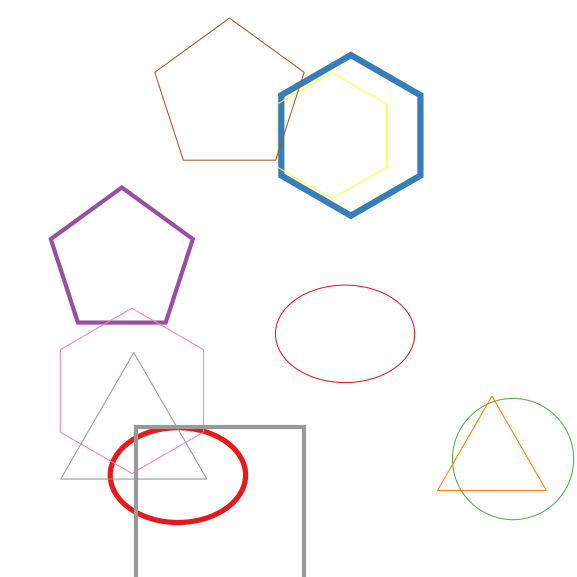[{"shape": "oval", "thickness": 2.5, "radius": 0.59, "center": [0.308, 0.176]}, {"shape": "oval", "thickness": 0.5, "radius": 0.6, "center": [0.598, 0.421]}, {"shape": "hexagon", "thickness": 3, "radius": 0.7, "center": [0.608, 0.765]}, {"shape": "circle", "thickness": 0.5, "radius": 0.52, "center": [0.888, 0.204]}, {"shape": "pentagon", "thickness": 2, "radius": 0.65, "center": [0.211, 0.545]}, {"shape": "triangle", "thickness": 0.5, "radius": 0.54, "center": [0.852, 0.204]}, {"shape": "hexagon", "thickness": 0.5, "radius": 0.55, "center": [0.575, 0.764]}, {"shape": "pentagon", "thickness": 0.5, "radius": 0.68, "center": [0.397, 0.832]}, {"shape": "hexagon", "thickness": 0.5, "radius": 0.72, "center": [0.228, 0.322]}, {"shape": "square", "thickness": 2, "radius": 0.73, "center": [0.381, 0.114]}, {"shape": "triangle", "thickness": 0.5, "radius": 0.73, "center": [0.232, 0.243]}]